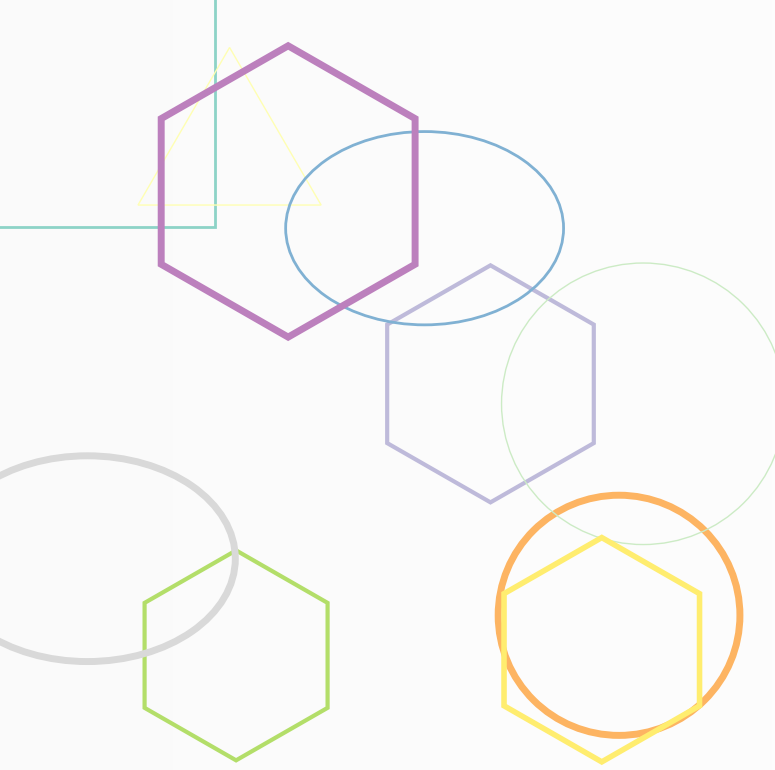[{"shape": "square", "thickness": 1, "radius": 0.88, "center": [0.102, 0.881]}, {"shape": "triangle", "thickness": 0.5, "radius": 0.68, "center": [0.296, 0.802]}, {"shape": "hexagon", "thickness": 1.5, "radius": 0.77, "center": [0.633, 0.501]}, {"shape": "oval", "thickness": 1, "radius": 0.9, "center": [0.548, 0.704]}, {"shape": "circle", "thickness": 2.5, "radius": 0.78, "center": [0.799, 0.201]}, {"shape": "hexagon", "thickness": 1.5, "radius": 0.68, "center": [0.305, 0.149]}, {"shape": "oval", "thickness": 2.5, "radius": 0.95, "center": [0.113, 0.274]}, {"shape": "hexagon", "thickness": 2.5, "radius": 0.95, "center": [0.372, 0.751]}, {"shape": "circle", "thickness": 0.5, "radius": 0.91, "center": [0.83, 0.476]}, {"shape": "hexagon", "thickness": 2, "radius": 0.73, "center": [0.776, 0.156]}]